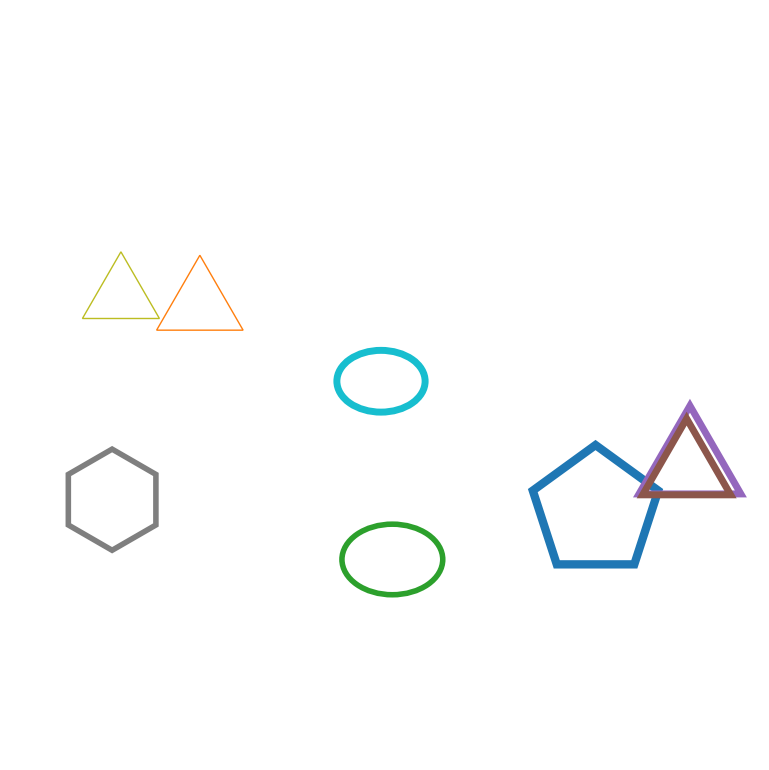[{"shape": "pentagon", "thickness": 3, "radius": 0.43, "center": [0.773, 0.336]}, {"shape": "triangle", "thickness": 0.5, "radius": 0.32, "center": [0.26, 0.604]}, {"shape": "oval", "thickness": 2, "radius": 0.33, "center": [0.51, 0.273]}, {"shape": "triangle", "thickness": 2.5, "radius": 0.38, "center": [0.896, 0.397]}, {"shape": "triangle", "thickness": 2.5, "radius": 0.33, "center": [0.892, 0.39]}, {"shape": "hexagon", "thickness": 2, "radius": 0.33, "center": [0.146, 0.351]}, {"shape": "triangle", "thickness": 0.5, "radius": 0.29, "center": [0.157, 0.615]}, {"shape": "oval", "thickness": 2.5, "radius": 0.29, "center": [0.495, 0.505]}]